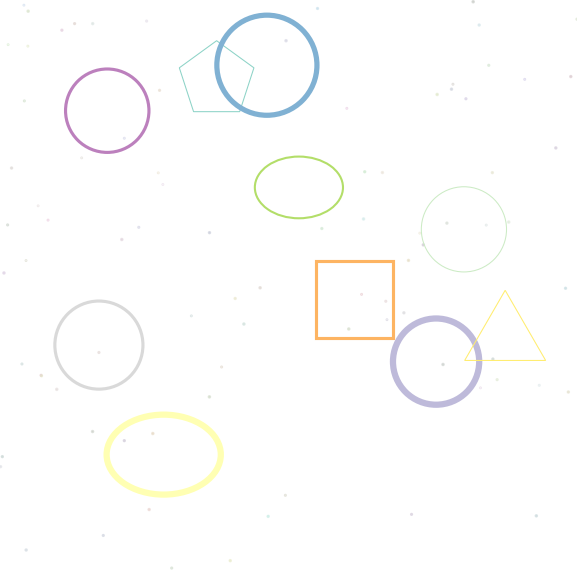[{"shape": "pentagon", "thickness": 0.5, "radius": 0.34, "center": [0.375, 0.861]}, {"shape": "oval", "thickness": 3, "radius": 0.49, "center": [0.283, 0.212]}, {"shape": "circle", "thickness": 3, "radius": 0.37, "center": [0.755, 0.373]}, {"shape": "circle", "thickness": 2.5, "radius": 0.43, "center": [0.462, 0.886]}, {"shape": "square", "thickness": 1.5, "radius": 0.34, "center": [0.614, 0.48]}, {"shape": "oval", "thickness": 1, "radius": 0.38, "center": [0.518, 0.675]}, {"shape": "circle", "thickness": 1.5, "radius": 0.38, "center": [0.171, 0.402]}, {"shape": "circle", "thickness": 1.5, "radius": 0.36, "center": [0.186, 0.807]}, {"shape": "circle", "thickness": 0.5, "radius": 0.37, "center": [0.803, 0.602]}, {"shape": "triangle", "thickness": 0.5, "radius": 0.4, "center": [0.875, 0.415]}]